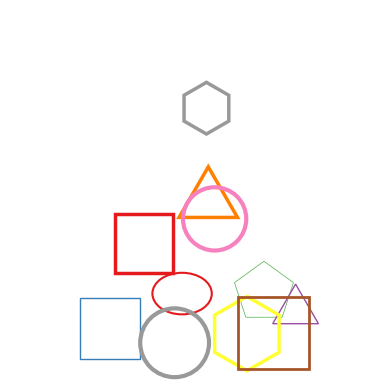[{"shape": "oval", "thickness": 1.5, "radius": 0.39, "center": [0.473, 0.237]}, {"shape": "square", "thickness": 2.5, "radius": 0.38, "center": [0.374, 0.368]}, {"shape": "square", "thickness": 1, "radius": 0.39, "center": [0.286, 0.147]}, {"shape": "pentagon", "thickness": 0.5, "radius": 0.4, "center": [0.686, 0.241]}, {"shape": "triangle", "thickness": 1, "radius": 0.34, "center": [0.768, 0.193]}, {"shape": "triangle", "thickness": 2.5, "radius": 0.44, "center": [0.541, 0.479]}, {"shape": "hexagon", "thickness": 2.5, "radius": 0.48, "center": [0.641, 0.133]}, {"shape": "square", "thickness": 2, "radius": 0.47, "center": [0.711, 0.135]}, {"shape": "circle", "thickness": 3, "radius": 0.41, "center": [0.558, 0.431]}, {"shape": "hexagon", "thickness": 2.5, "radius": 0.34, "center": [0.536, 0.719]}, {"shape": "circle", "thickness": 3, "radius": 0.45, "center": [0.454, 0.11]}]